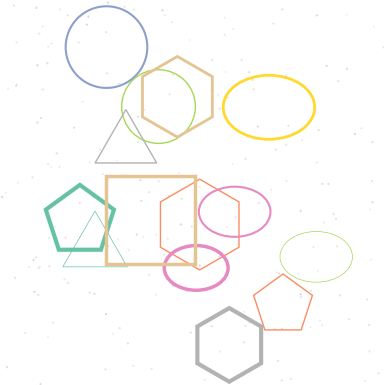[{"shape": "pentagon", "thickness": 3, "radius": 0.47, "center": [0.207, 0.427]}, {"shape": "triangle", "thickness": 0.5, "radius": 0.48, "center": [0.247, 0.355]}, {"shape": "hexagon", "thickness": 1, "radius": 0.59, "center": [0.519, 0.417]}, {"shape": "pentagon", "thickness": 1, "radius": 0.4, "center": [0.735, 0.208]}, {"shape": "circle", "thickness": 1.5, "radius": 0.53, "center": [0.277, 0.878]}, {"shape": "oval", "thickness": 2.5, "radius": 0.41, "center": [0.51, 0.304]}, {"shape": "oval", "thickness": 1.5, "radius": 0.47, "center": [0.61, 0.45]}, {"shape": "oval", "thickness": 0.5, "radius": 0.47, "center": [0.821, 0.333]}, {"shape": "circle", "thickness": 1, "radius": 0.48, "center": [0.412, 0.723]}, {"shape": "oval", "thickness": 2, "radius": 0.59, "center": [0.699, 0.721]}, {"shape": "square", "thickness": 2.5, "radius": 0.58, "center": [0.39, 0.428]}, {"shape": "hexagon", "thickness": 2, "radius": 0.52, "center": [0.461, 0.749]}, {"shape": "triangle", "thickness": 1, "radius": 0.46, "center": [0.327, 0.623]}, {"shape": "hexagon", "thickness": 3, "radius": 0.48, "center": [0.595, 0.104]}]